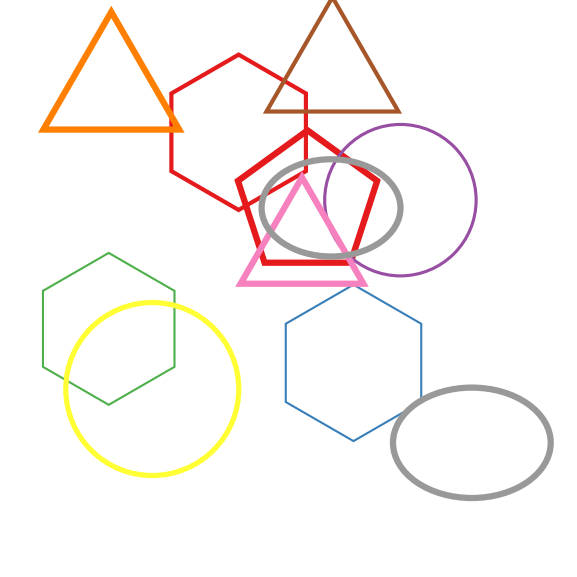[{"shape": "pentagon", "thickness": 3, "radius": 0.63, "center": [0.533, 0.647]}, {"shape": "hexagon", "thickness": 2, "radius": 0.67, "center": [0.413, 0.77]}, {"shape": "hexagon", "thickness": 1, "radius": 0.68, "center": [0.612, 0.371]}, {"shape": "hexagon", "thickness": 1, "radius": 0.66, "center": [0.188, 0.43]}, {"shape": "circle", "thickness": 1.5, "radius": 0.66, "center": [0.693, 0.653]}, {"shape": "triangle", "thickness": 3, "radius": 0.68, "center": [0.193, 0.843]}, {"shape": "circle", "thickness": 2.5, "radius": 0.75, "center": [0.264, 0.325]}, {"shape": "triangle", "thickness": 2, "radius": 0.66, "center": [0.576, 0.872]}, {"shape": "triangle", "thickness": 3, "radius": 0.61, "center": [0.523, 0.569]}, {"shape": "oval", "thickness": 3, "radius": 0.6, "center": [0.573, 0.639]}, {"shape": "oval", "thickness": 3, "radius": 0.68, "center": [0.817, 0.232]}]